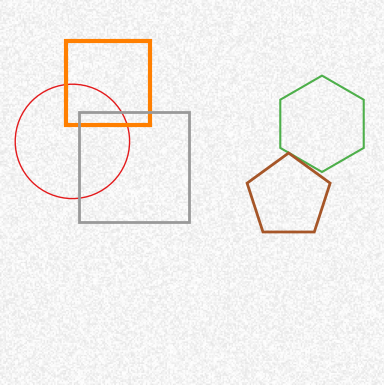[{"shape": "circle", "thickness": 1, "radius": 0.74, "center": [0.188, 0.633]}, {"shape": "hexagon", "thickness": 1.5, "radius": 0.63, "center": [0.836, 0.678]}, {"shape": "square", "thickness": 3, "radius": 0.55, "center": [0.281, 0.785]}, {"shape": "pentagon", "thickness": 2, "radius": 0.57, "center": [0.75, 0.489]}, {"shape": "square", "thickness": 2, "radius": 0.71, "center": [0.348, 0.566]}]